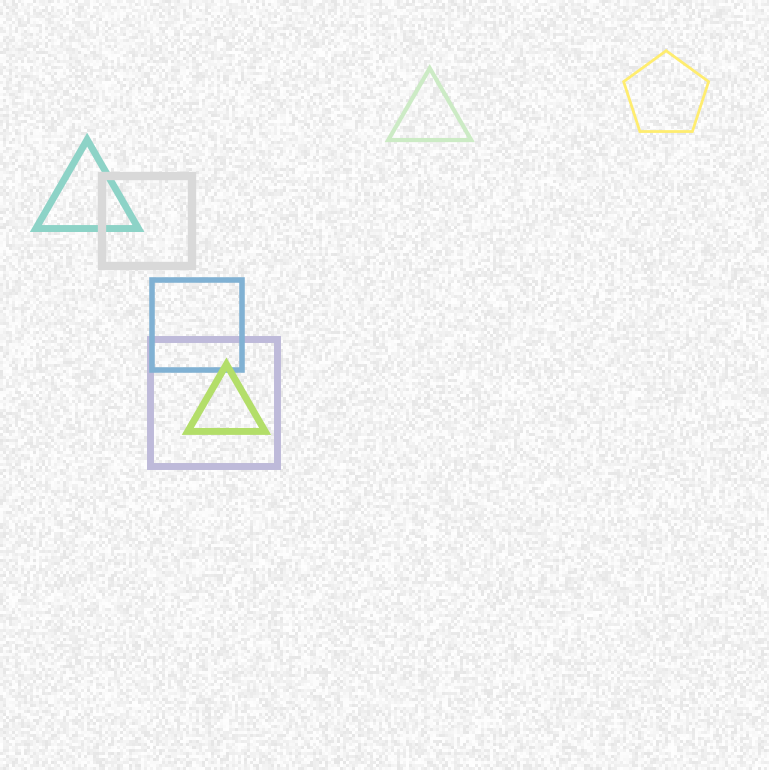[{"shape": "triangle", "thickness": 2.5, "radius": 0.38, "center": [0.113, 0.742]}, {"shape": "square", "thickness": 2.5, "radius": 0.41, "center": [0.277, 0.477]}, {"shape": "square", "thickness": 2, "radius": 0.29, "center": [0.256, 0.578]}, {"shape": "triangle", "thickness": 2.5, "radius": 0.29, "center": [0.294, 0.469]}, {"shape": "square", "thickness": 3, "radius": 0.29, "center": [0.191, 0.713]}, {"shape": "triangle", "thickness": 1.5, "radius": 0.31, "center": [0.558, 0.849]}, {"shape": "pentagon", "thickness": 1, "radius": 0.29, "center": [0.865, 0.876]}]